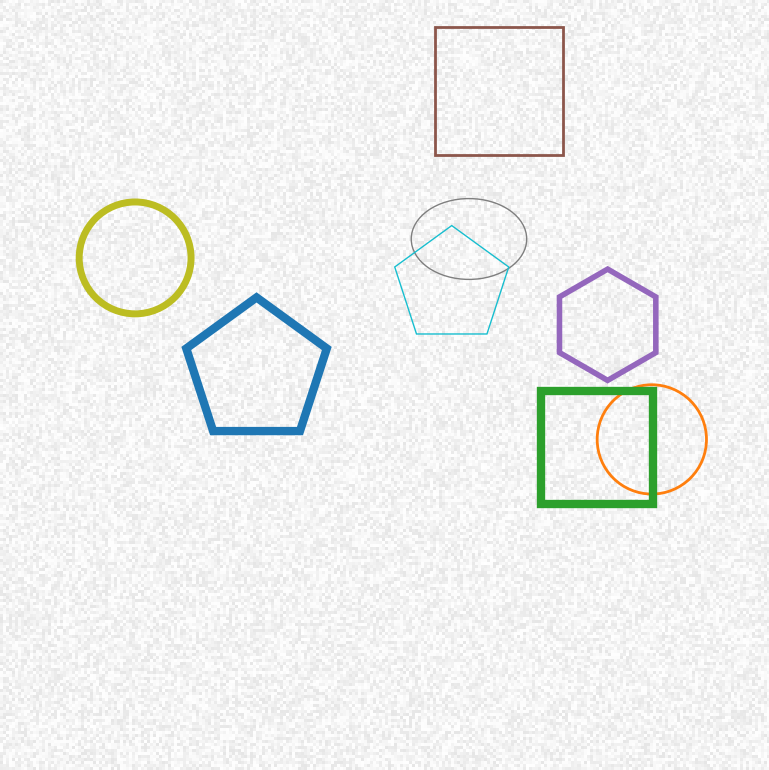[{"shape": "pentagon", "thickness": 3, "radius": 0.48, "center": [0.333, 0.518]}, {"shape": "circle", "thickness": 1, "radius": 0.35, "center": [0.847, 0.429]}, {"shape": "square", "thickness": 3, "radius": 0.37, "center": [0.775, 0.419]}, {"shape": "hexagon", "thickness": 2, "radius": 0.36, "center": [0.789, 0.578]}, {"shape": "square", "thickness": 1, "radius": 0.42, "center": [0.648, 0.882]}, {"shape": "oval", "thickness": 0.5, "radius": 0.37, "center": [0.609, 0.69]}, {"shape": "circle", "thickness": 2.5, "radius": 0.36, "center": [0.175, 0.665]}, {"shape": "pentagon", "thickness": 0.5, "radius": 0.39, "center": [0.587, 0.629]}]